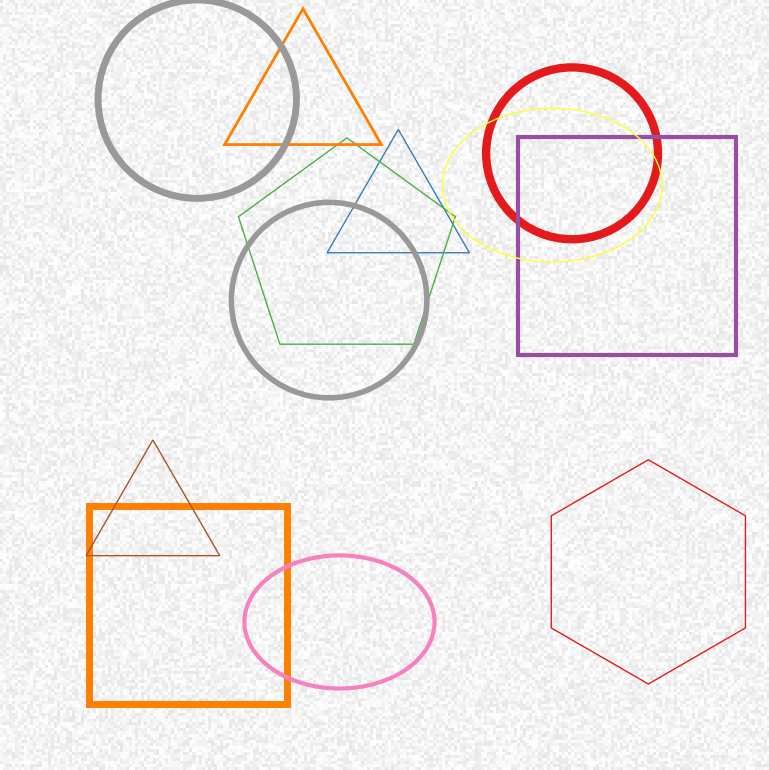[{"shape": "circle", "thickness": 3, "radius": 0.56, "center": [0.743, 0.801]}, {"shape": "hexagon", "thickness": 0.5, "radius": 0.73, "center": [0.842, 0.257]}, {"shape": "triangle", "thickness": 0.5, "radius": 0.53, "center": [0.517, 0.725]}, {"shape": "pentagon", "thickness": 0.5, "radius": 0.74, "center": [0.451, 0.673]}, {"shape": "square", "thickness": 1.5, "radius": 0.71, "center": [0.814, 0.68]}, {"shape": "triangle", "thickness": 1, "radius": 0.59, "center": [0.393, 0.871]}, {"shape": "square", "thickness": 2.5, "radius": 0.64, "center": [0.244, 0.214]}, {"shape": "oval", "thickness": 0.5, "radius": 0.71, "center": [0.717, 0.759]}, {"shape": "triangle", "thickness": 0.5, "radius": 0.5, "center": [0.199, 0.328]}, {"shape": "oval", "thickness": 1.5, "radius": 0.62, "center": [0.441, 0.192]}, {"shape": "circle", "thickness": 2, "radius": 0.63, "center": [0.427, 0.61]}, {"shape": "circle", "thickness": 2.5, "radius": 0.64, "center": [0.256, 0.871]}]